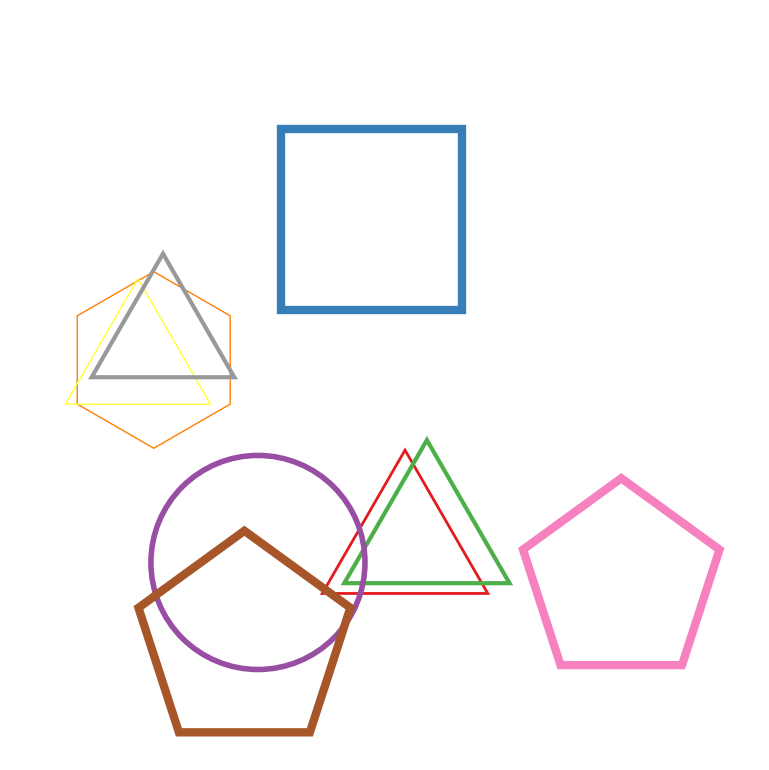[{"shape": "triangle", "thickness": 1, "radius": 0.62, "center": [0.526, 0.291]}, {"shape": "square", "thickness": 3, "radius": 0.59, "center": [0.483, 0.715]}, {"shape": "triangle", "thickness": 1.5, "radius": 0.62, "center": [0.554, 0.305]}, {"shape": "circle", "thickness": 2, "radius": 0.7, "center": [0.335, 0.27]}, {"shape": "hexagon", "thickness": 0.5, "radius": 0.57, "center": [0.2, 0.533]}, {"shape": "triangle", "thickness": 0.5, "radius": 0.54, "center": [0.179, 0.529]}, {"shape": "pentagon", "thickness": 3, "radius": 0.72, "center": [0.317, 0.166]}, {"shape": "pentagon", "thickness": 3, "radius": 0.67, "center": [0.807, 0.245]}, {"shape": "triangle", "thickness": 1.5, "radius": 0.53, "center": [0.212, 0.564]}]